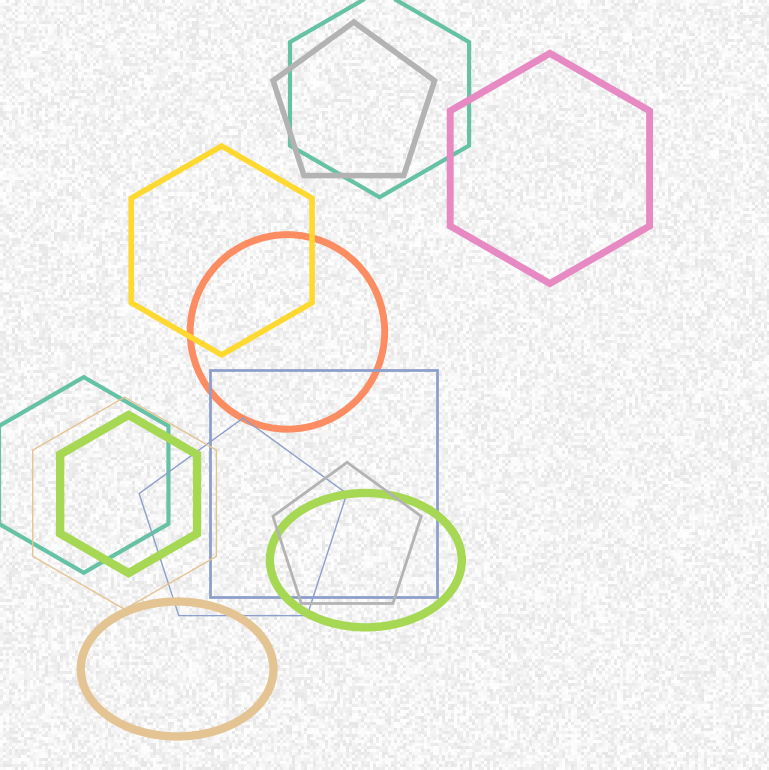[{"shape": "hexagon", "thickness": 1.5, "radius": 0.67, "center": [0.493, 0.878]}, {"shape": "hexagon", "thickness": 1.5, "radius": 0.64, "center": [0.109, 0.383]}, {"shape": "circle", "thickness": 2.5, "radius": 0.63, "center": [0.373, 0.569]}, {"shape": "square", "thickness": 1, "radius": 0.74, "center": [0.421, 0.372]}, {"shape": "pentagon", "thickness": 0.5, "radius": 0.71, "center": [0.316, 0.315]}, {"shape": "hexagon", "thickness": 2.5, "radius": 0.75, "center": [0.714, 0.781]}, {"shape": "oval", "thickness": 3, "radius": 0.62, "center": [0.475, 0.272]}, {"shape": "hexagon", "thickness": 3, "radius": 0.51, "center": [0.167, 0.358]}, {"shape": "hexagon", "thickness": 2, "radius": 0.68, "center": [0.288, 0.675]}, {"shape": "hexagon", "thickness": 0.5, "radius": 0.69, "center": [0.162, 0.346]}, {"shape": "oval", "thickness": 3, "radius": 0.63, "center": [0.23, 0.131]}, {"shape": "pentagon", "thickness": 2, "radius": 0.55, "center": [0.46, 0.861]}, {"shape": "pentagon", "thickness": 1, "radius": 0.51, "center": [0.451, 0.298]}]